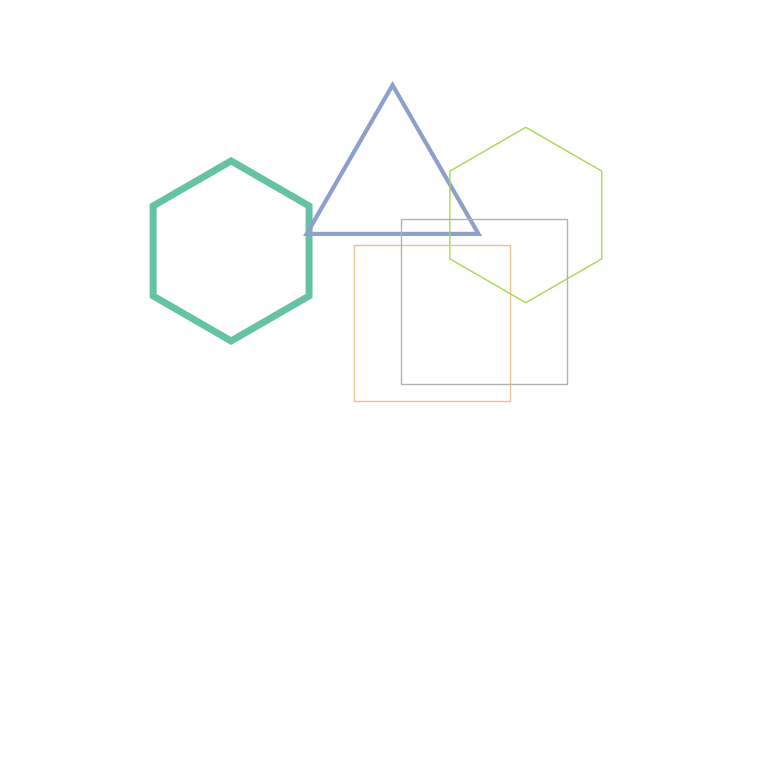[{"shape": "hexagon", "thickness": 2.5, "radius": 0.58, "center": [0.3, 0.674]}, {"shape": "triangle", "thickness": 1.5, "radius": 0.64, "center": [0.51, 0.761]}, {"shape": "hexagon", "thickness": 0.5, "radius": 0.57, "center": [0.683, 0.721]}, {"shape": "square", "thickness": 0.5, "radius": 0.51, "center": [0.561, 0.581]}, {"shape": "square", "thickness": 0.5, "radius": 0.54, "center": [0.628, 0.608]}]